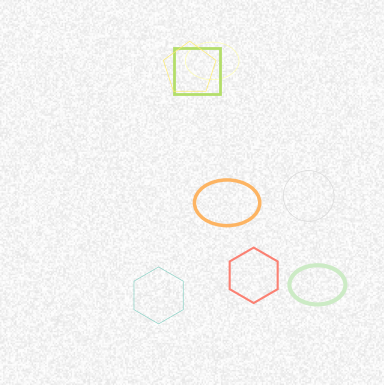[{"shape": "hexagon", "thickness": 0.5, "radius": 0.37, "center": [0.412, 0.233]}, {"shape": "oval", "thickness": 0.5, "radius": 0.35, "center": [0.551, 0.842]}, {"shape": "hexagon", "thickness": 1.5, "radius": 0.36, "center": [0.659, 0.285]}, {"shape": "oval", "thickness": 2.5, "radius": 0.42, "center": [0.59, 0.473]}, {"shape": "square", "thickness": 2, "radius": 0.3, "center": [0.511, 0.815]}, {"shape": "circle", "thickness": 0.5, "radius": 0.33, "center": [0.802, 0.491]}, {"shape": "oval", "thickness": 3, "radius": 0.36, "center": [0.824, 0.26]}, {"shape": "pentagon", "thickness": 0.5, "radius": 0.36, "center": [0.493, 0.821]}]